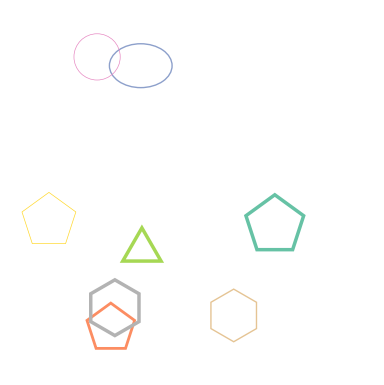[{"shape": "pentagon", "thickness": 2.5, "radius": 0.39, "center": [0.714, 0.415]}, {"shape": "pentagon", "thickness": 2, "radius": 0.33, "center": [0.288, 0.148]}, {"shape": "oval", "thickness": 1, "radius": 0.41, "center": [0.366, 0.829]}, {"shape": "circle", "thickness": 0.5, "radius": 0.3, "center": [0.252, 0.852]}, {"shape": "triangle", "thickness": 2.5, "radius": 0.29, "center": [0.369, 0.351]}, {"shape": "pentagon", "thickness": 0.5, "radius": 0.37, "center": [0.127, 0.427]}, {"shape": "hexagon", "thickness": 1, "radius": 0.34, "center": [0.607, 0.181]}, {"shape": "hexagon", "thickness": 2.5, "radius": 0.36, "center": [0.298, 0.201]}]